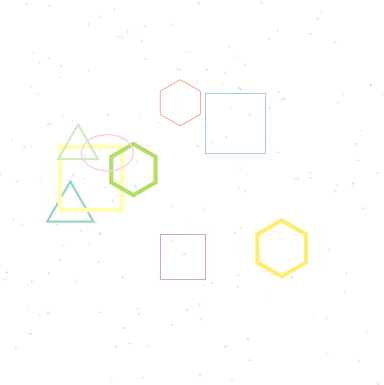[{"shape": "triangle", "thickness": 1.5, "radius": 0.35, "center": [0.183, 0.459]}, {"shape": "square", "thickness": 3, "radius": 0.41, "center": [0.236, 0.537]}, {"shape": "hexagon", "thickness": 0.5, "radius": 0.3, "center": [0.468, 0.733]}, {"shape": "square", "thickness": 0.5, "radius": 0.39, "center": [0.61, 0.681]}, {"shape": "hexagon", "thickness": 3, "radius": 0.33, "center": [0.347, 0.56]}, {"shape": "oval", "thickness": 1, "radius": 0.34, "center": [0.279, 0.603]}, {"shape": "square", "thickness": 0.5, "radius": 0.29, "center": [0.474, 0.335]}, {"shape": "triangle", "thickness": 1.5, "radius": 0.3, "center": [0.203, 0.617]}, {"shape": "hexagon", "thickness": 3, "radius": 0.36, "center": [0.732, 0.355]}]